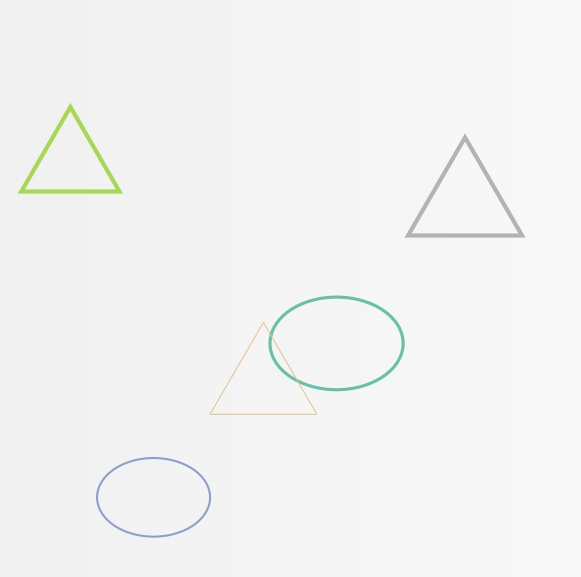[{"shape": "oval", "thickness": 1.5, "radius": 0.57, "center": [0.579, 0.404]}, {"shape": "oval", "thickness": 1, "radius": 0.49, "center": [0.264, 0.138]}, {"shape": "triangle", "thickness": 2, "radius": 0.49, "center": [0.121, 0.716]}, {"shape": "triangle", "thickness": 0.5, "radius": 0.53, "center": [0.453, 0.335]}, {"shape": "triangle", "thickness": 2, "radius": 0.57, "center": [0.8, 0.648]}]